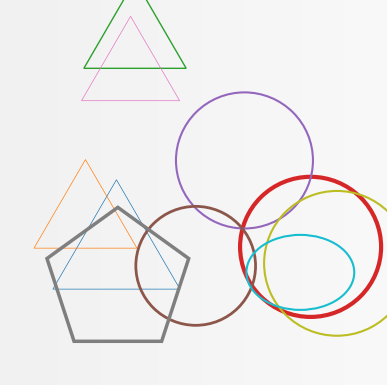[{"shape": "triangle", "thickness": 0.5, "radius": 0.95, "center": [0.3, 0.344]}, {"shape": "triangle", "thickness": 0.5, "radius": 0.77, "center": [0.221, 0.432]}, {"shape": "triangle", "thickness": 1, "radius": 0.76, "center": [0.348, 0.899]}, {"shape": "circle", "thickness": 3, "radius": 0.91, "center": [0.802, 0.359]}, {"shape": "circle", "thickness": 1.5, "radius": 0.88, "center": [0.631, 0.583]}, {"shape": "circle", "thickness": 2, "radius": 0.77, "center": [0.505, 0.31]}, {"shape": "triangle", "thickness": 0.5, "radius": 0.73, "center": [0.337, 0.812]}, {"shape": "pentagon", "thickness": 2.5, "radius": 0.96, "center": [0.304, 0.269]}, {"shape": "circle", "thickness": 1.5, "radius": 0.94, "center": [0.87, 0.316]}, {"shape": "oval", "thickness": 1.5, "radius": 0.7, "center": [0.775, 0.293]}]